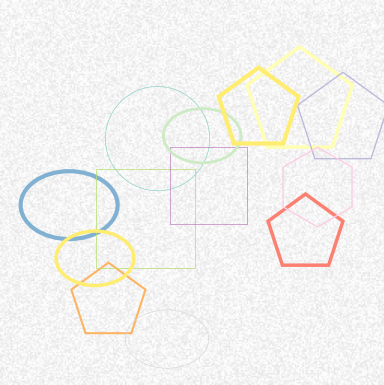[{"shape": "circle", "thickness": 0.5, "radius": 0.68, "center": [0.409, 0.64]}, {"shape": "pentagon", "thickness": 2.5, "radius": 0.72, "center": [0.779, 0.734]}, {"shape": "pentagon", "thickness": 1, "radius": 0.62, "center": [0.891, 0.688]}, {"shape": "pentagon", "thickness": 2.5, "radius": 0.51, "center": [0.794, 0.394]}, {"shape": "oval", "thickness": 3, "radius": 0.63, "center": [0.18, 0.467]}, {"shape": "pentagon", "thickness": 1.5, "radius": 0.51, "center": [0.282, 0.217]}, {"shape": "square", "thickness": 0.5, "radius": 0.64, "center": [0.377, 0.433]}, {"shape": "hexagon", "thickness": 1, "radius": 0.52, "center": [0.825, 0.514]}, {"shape": "oval", "thickness": 0.5, "radius": 0.54, "center": [0.434, 0.119]}, {"shape": "square", "thickness": 0.5, "radius": 0.5, "center": [0.543, 0.518]}, {"shape": "oval", "thickness": 2, "radius": 0.5, "center": [0.525, 0.648]}, {"shape": "pentagon", "thickness": 3, "radius": 0.54, "center": [0.672, 0.715]}, {"shape": "oval", "thickness": 2.5, "radius": 0.51, "center": [0.247, 0.329]}]